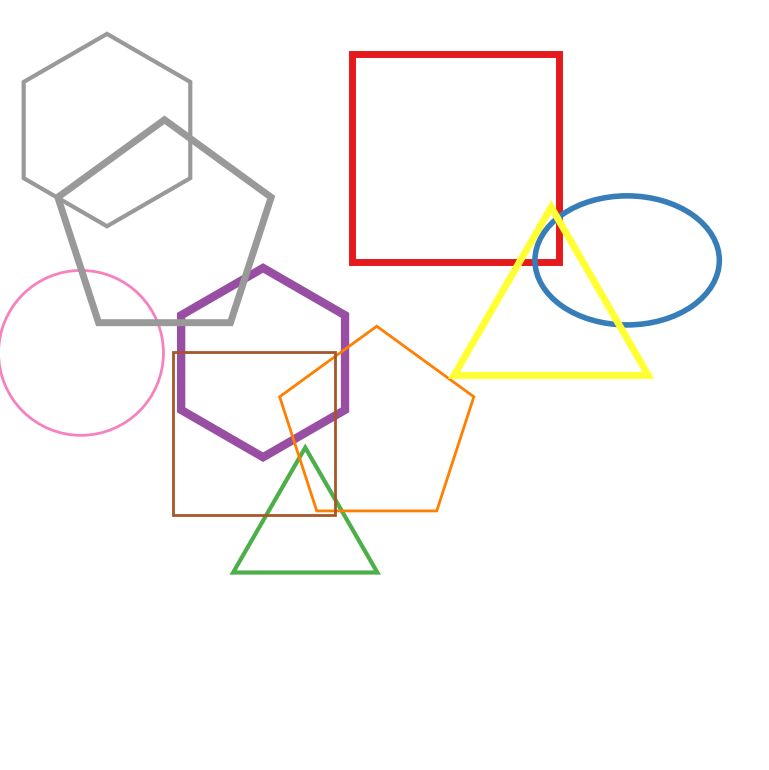[{"shape": "square", "thickness": 2.5, "radius": 0.67, "center": [0.592, 0.795]}, {"shape": "oval", "thickness": 2, "radius": 0.6, "center": [0.814, 0.662]}, {"shape": "triangle", "thickness": 1.5, "radius": 0.54, "center": [0.396, 0.311]}, {"shape": "hexagon", "thickness": 3, "radius": 0.61, "center": [0.342, 0.529]}, {"shape": "pentagon", "thickness": 1, "radius": 0.66, "center": [0.489, 0.444]}, {"shape": "triangle", "thickness": 2.5, "radius": 0.73, "center": [0.716, 0.585]}, {"shape": "square", "thickness": 1, "radius": 0.53, "center": [0.33, 0.437]}, {"shape": "circle", "thickness": 1, "radius": 0.54, "center": [0.105, 0.542]}, {"shape": "pentagon", "thickness": 2.5, "radius": 0.73, "center": [0.214, 0.699]}, {"shape": "hexagon", "thickness": 1.5, "radius": 0.62, "center": [0.139, 0.831]}]